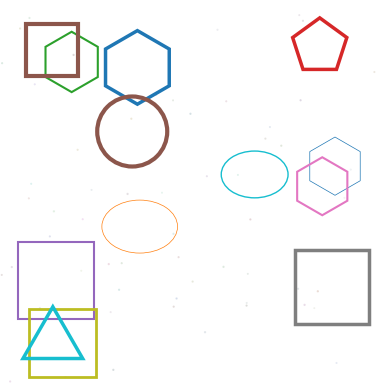[{"shape": "hexagon", "thickness": 2.5, "radius": 0.48, "center": [0.357, 0.825]}, {"shape": "hexagon", "thickness": 0.5, "radius": 0.38, "center": [0.87, 0.568]}, {"shape": "oval", "thickness": 0.5, "radius": 0.49, "center": [0.363, 0.411]}, {"shape": "hexagon", "thickness": 1.5, "radius": 0.39, "center": [0.186, 0.839]}, {"shape": "pentagon", "thickness": 2.5, "radius": 0.37, "center": [0.831, 0.88]}, {"shape": "square", "thickness": 1.5, "radius": 0.5, "center": [0.145, 0.272]}, {"shape": "square", "thickness": 3, "radius": 0.34, "center": [0.134, 0.871]}, {"shape": "circle", "thickness": 3, "radius": 0.45, "center": [0.343, 0.658]}, {"shape": "hexagon", "thickness": 1.5, "radius": 0.38, "center": [0.837, 0.516]}, {"shape": "square", "thickness": 2.5, "radius": 0.48, "center": [0.863, 0.255]}, {"shape": "square", "thickness": 2, "radius": 0.44, "center": [0.162, 0.109]}, {"shape": "oval", "thickness": 1, "radius": 0.43, "center": [0.661, 0.547]}, {"shape": "triangle", "thickness": 2.5, "radius": 0.45, "center": [0.137, 0.114]}]